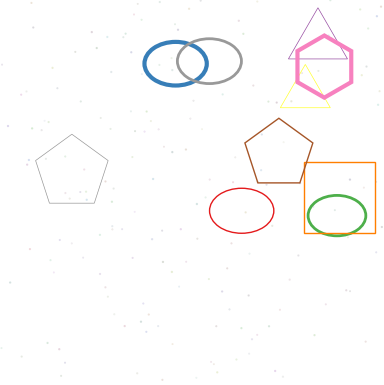[{"shape": "oval", "thickness": 1, "radius": 0.42, "center": [0.628, 0.453]}, {"shape": "oval", "thickness": 3, "radius": 0.4, "center": [0.456, 0.835]}, {"shape": "oval", "thickness": 2, "radius": 0.38, "center": [0.875, 0.44]}, {"shape": "triangle", "thickness": 0.5, "radius": 0.44, "center": [0.826, 0.891]}, {"shape": "square", "thickness": 1, "radius": 0.46, "center": [0.882, 0.486]}, {"shape": "triangle", "thickness": 0.5, "radius": 0.38, "center": [0.793, 0.758]}, {"shape": "pentagon", "thickness": 1, "radius": 0.46, "center": [0.724, 0.6]}, {"shape": "hexagon", "thickness": 3, "radius": 0.4, "center": [0.842, 0.827]}, {"shape": "oval", "thickness": 2, "radius": 0.42, "center": [0.544, 0.841]}, {"shape": "pentagon", "thickness": 0.5, "radius": 0.5, "center": [0.187, 0.552]}]